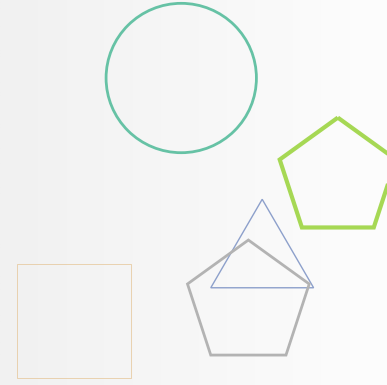[{"shape": "circle", "thickness": 2, "radius": 0.97, "center": [0.468, 0.797]}, {"shape": "triangle", "thickness": 1, "radius": 0.77, "center": [0.677, 0.329]}, {"shape": "pentagon", "thickness": 3, "radius": 0.79, "center": [0.872, 0.537]}, {"shape": "square", "thickness": 0.5, "radius": 0.74, "center": [0.191, 0.166]}, {"shape": "pentagon", "thickness": 2, "radius": 0.83, "center": [0.641, 0.211]}]